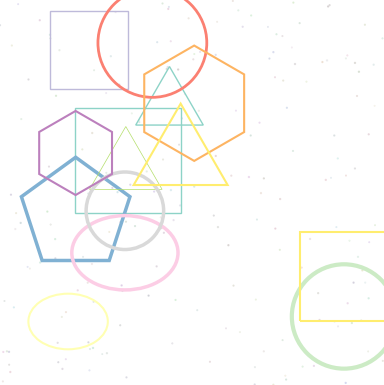[{"shape": "triangle", "thickness": 1, "radius": 0.51, "center": [0.44, 0.726]}, {"shape": "square", "thickness": 1, "radius": 0.69, "center": [0.333, 0.583]}, {"shape": "oval", "thickness": 1.5, "radius": 0.52, "center": [0.177, 0.165]}, {"shape": "square", "thickness": 1, "radius": 0.5, "center": [0.232, 0.869]}, {"shape": "circle", "thickness": 2, "radius": 0.71, "center": [0.396, 0.889]}, {"shape": "pentagon", "thickness": 2.5, "radius": 0.74, "center": [0.197, 0.443]}, {"shape": "hexagon", "thickness": 1.5, "radius": 0.75, "center": [0.504, 0.732]}, {"shape": "triangle", "thickness": 0.5, "radius": 0.54, "center": [0.327, 0.563]}, {"shape": "oval", "thickness": 2.5, "radius": 0.69, "center": [0.324, 0.343]}, {"shape": "circle", "thickness": 2.5, "radius": 0.5, "center": [0.324, 0.453]}, {"shape": "hexagon", "thickness": 1.5, "radius": 0.55, "center": [0.196, 0.603]}, {"shape": "circle", "thickness": 3, "radius": 0.68, "center": [0.894, 0.178]}, {"shape": "triangle", "thickness": 1.5, "radius": 0.7, "center": [0.469, 0.59]}, {"shape": "square", "thickness": 1.5, "radius": 0.57, "center": [0.893, 0.281]}]